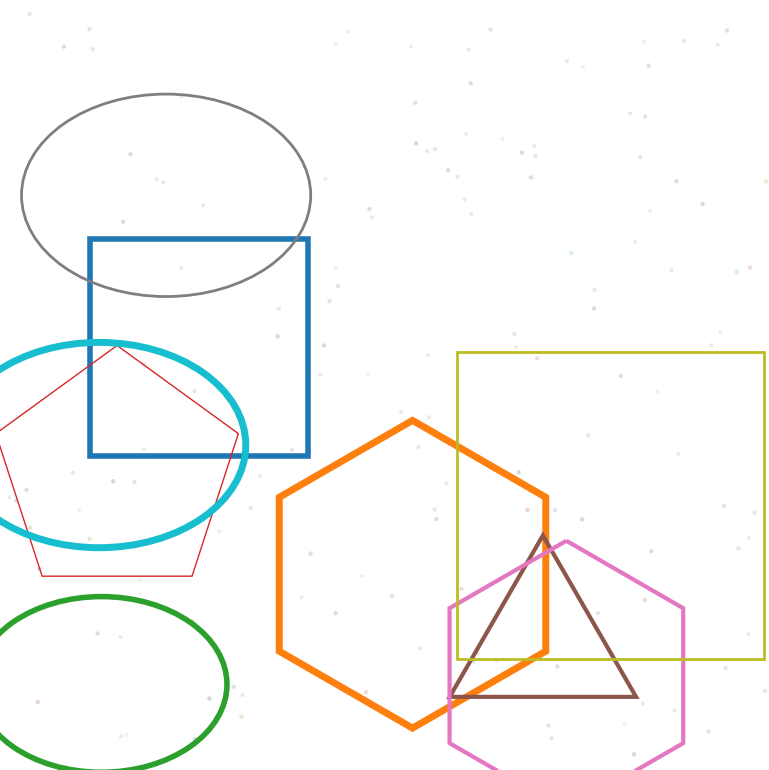[{"shape": "square", "thickness": 2, "radius": 0.71, "center": [0.258, 0.549]}, {"shape": "hexagon", "thickness": 2.5, "radius": 1.0, "center": [0.536, 0.254]}, {"shape": "oval", "thickness": 2, "radius": 0.81, "center": [0.132, 0.111]}, {"shape": "pentagon", "thickness": 0.5, "radius": 0.83, "center": [0.152, 0.386]}, {"shape": "triangle", "thickness": 1.5, "radius": 0.7, "center": [0.705, 0.165]}, {"shape": "hexagon", "thickness": 1.5, "radius": 0.88, "center": [0.736, 0.122]}, {"shape": "oval", "thickness": 1, "radius": 0.94, "center": [0.216, 0.746]}, {"shape": "square", "thickness": 1, "radius": 1.0, "center": [0.793, 0.343]}, {"shape": "oval", "thickness": 2.5, "radius": 0.95, "center": [0.129, 0.422]}]